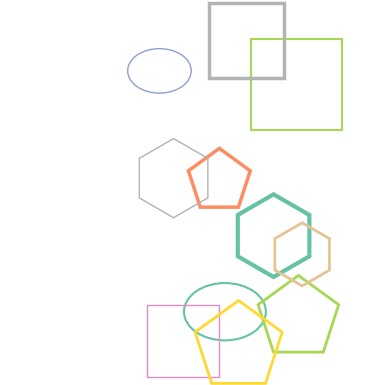[{"shape": "oval", "thickness": 1.5, "radius": 0.53, "center": [0.584, 0.19]}, {"shape": "hexagon", "thickness": 3, "radius": 0.54, "center": [0.711, 0.388]}, {"shape": "pentagon", "thickness": 2.5, "radius": 0.42, "center": [0.57, 0.53]}, {"shape": "oval", "thickness": 1, "radius": 0.41, "center": [0.414, 0.816]}, {"shape": "square", "thickness": 1, "radius": 0.47, "center": [0.476, 0.115]}, {"shape": "pentagon", "thickness": 2, "radius": 0.55, "center": [0.775, 0.175]}, {"shape": "square", "thickness": 1.5, "radius": 0.6, "center": [0.77, 0.781]}, {"shape": "pentagon", "thickness": 2, "radius": 0.59, "center": [0.62, 0.101]}, {"shape": "hexagon", "thickness": 2, "radius": 0.41, "center": [0.785, 0.339]}, {"shape": "hexagon", "thickness": 1, "radius": 0.51, "center": [0.451, 0.537]}, {"shape": "square", "thickness": 2.5, "radius": 0.49, "center": [0.641, 0.896]}]